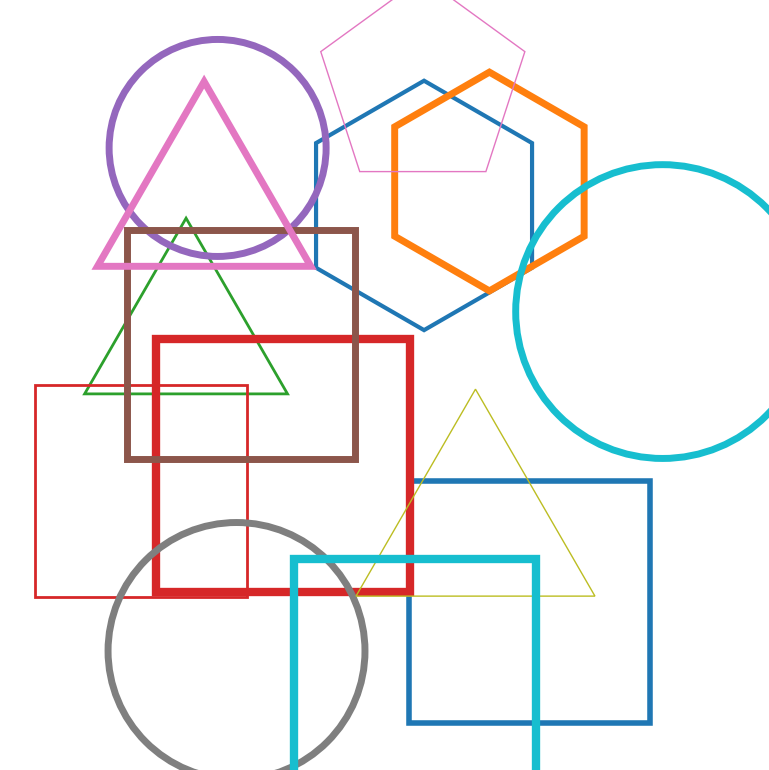[{"shape": "square", "thickness": 2, "radius": 0.78, "center": [0.688, 0.218]}, {"shape": "hexagon", "thickness": 1.5, "radius": 0.81, "center": [0.551, 0.733]}, {"shape": "hexagon", "thickness": 2.5, "radius": 0.71, "center": [0.636, 0.764]}, {"shape": "triangle", "thickness": 1, "radius": 0.76, "center": [0.242, 0.565]}, {"shape": "square", "thickness": 1, "radius": 0.69, "center": [0.183, 0.363]}, {"shape": "square", "thickness": 3, "radius": 0.82, "center": [0.368, 0.396]}, {"shape": "circle", "thickness": 2.5, "radius": 0.7, "center": [0.283, 0.808]}, {"shape": "square", "thickness": 2.5, "radius": 0.74, "center": [0.313, 0.552]}, {"shape": "pentagon", "thickness": 0.5, "radius": 0.7, "center": [0.549, 0.89]}, {"shape": "triangle", "thickness": 2.5, "radius": 0.8, "center": [0.265, 0.734]}, {"shape": "circle", "thickness": 2.5, "radius": 0.83, "center": [0.307, 0.155]}, {"shape": "triangle", "thickness": 0.5, "radius": 0.9, "center": [0.618, 0.315]}, {"shape": "circle", "thickness": 2.5, "radius": 0.95, "center": [0.861, 0.595]}, {"shape": "square", "thickness": 3, "radius": 0.78, "center": [0.539, 0.117]}]